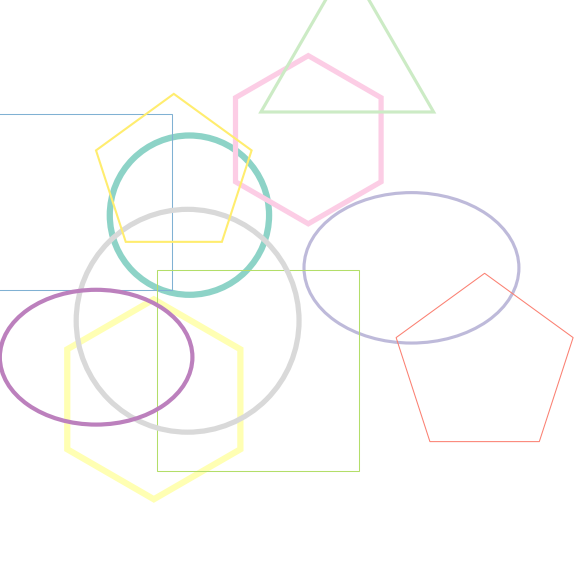[{"shape": "circle", "thickness": 3, "radius": 0.69, "center": [0.328, 0.627]}, {"shape": "hexagon", "thickness": 3, "radius": 0.87, "center": [0.266, 0.308]}, {"shape": "oval", "thickness": 1.5, "radius": 0.93, "center": [0.712, 0.535]}, {"shape": "pentagon", "thickness": 0.5, "radius": 0.81, "center": [0.839, 0.365]}, {"shape": "square", "thickness": 0.5, "radius": 0.76, "center": [0.146, 0.65]}, {"shape": "square", "thickness": 0.5, "radius": 0.87, "center": [0.447, 0.358]}, {"shape": "hexagon", "thickness": 2.5, "radius": 0.73, "center": [0.534, 0.757]}, {"shape": "circle", "thickness": 2.5, "radius": 0.96, "center": [0.325, 0.444]}, {"shape": "oval", "thickness": 2, "radius": 0.83, "center": [0.166, 0.381]}, {"shape": "triangle", "thickness": 1.5, "radius": 0.86, "center": [0.601, 0.892]}, {"shape": "pentagon", "thickness": 1, "radius": 0.71, "center": [0.301, 0.695]}]